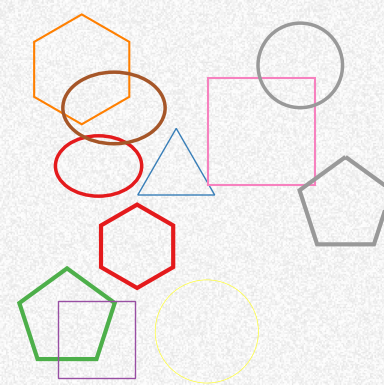[{"shape": "hexagon", "thickness": 3, "radius": 0.54, "center": [0.356, 0.36]}, {"shape": "oval", "thickness": 2.5, "radius": 0.56, "center": [0.256, 0.569]}, {"shape": "triangle", "thickness": 1, "radius": 0.58, "center": [0.458, 0.551]}, {"shape": "pentagon", "thickness": 3, "radius": 0.65, "center": [0.174, 0.173]}, {"shape": "square", "thickness": 1, "radius": 0.5, "center": [0.25, 0.119]}, {"shape": "hexagon", "thickness": 1.5, "radius": 0.71, "center": [0.212, 0.82]}, {"shape": "circle", "thickness": 0.5, "radius": 0.67, "center": [0.537, 0.139]}, {"shape": "oval", "thickness": 2.5, "radius": 0.66, "center": [0.296, 0.72]}, {"shape": "square", "thickness": 1.5, "radius": 0.7, "center": [0.68, 0.659]}, {"shape": "pentagon", "thickness": 3, "radius": 0.63, "center": [0.898, 0.467]}, {"shape": "circle", "thickness": 2.5, "radius": 0.55, "center": [0.78, 0.83]}]